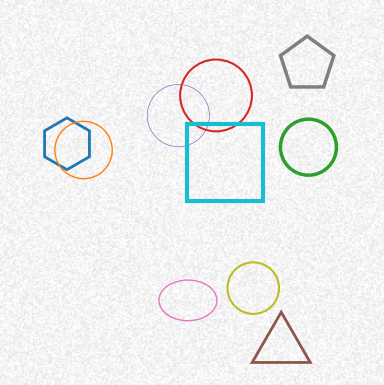[{"shape": "hexagon", "thickness": 2, "radius": 0.34, "center": [0.174, 0.627]}, {"shape": "circle", "thickness": 1, "radius": 0.37, "center": [0.217, 0.61]}, {"shape": "circle", "thickness": 2.5, "radius": 0.36, "center": [0.801, 0.618]}, {"shape": "circle", "thickness": 1.5, "radius": 0.47, "center": [0.561, 0.752]}, {"shape": "circle", "thickness": 0.5, "radius": 0.4, "center": [0.463, 0.7]}, {"shape": "triangle", "thickness": 2, "radius": 0.44, "center": [0.73, 0.102]}, {"shape": "oval", "thickness": 1, "radius": 0.38, "center": [0.488, 0.22]}, {"shape": "pentagon", "thickness": 2.5, "radius": 0.36, "center": [0.798, 0.833]}, {"shape": "circle", "thickness": 1.5, "radius": 0.33, "center": [0.658, 0.252]}, {"shape": "square", "thickness": 3, "radius": 0.5, "center": [0.584, 0.578]}]